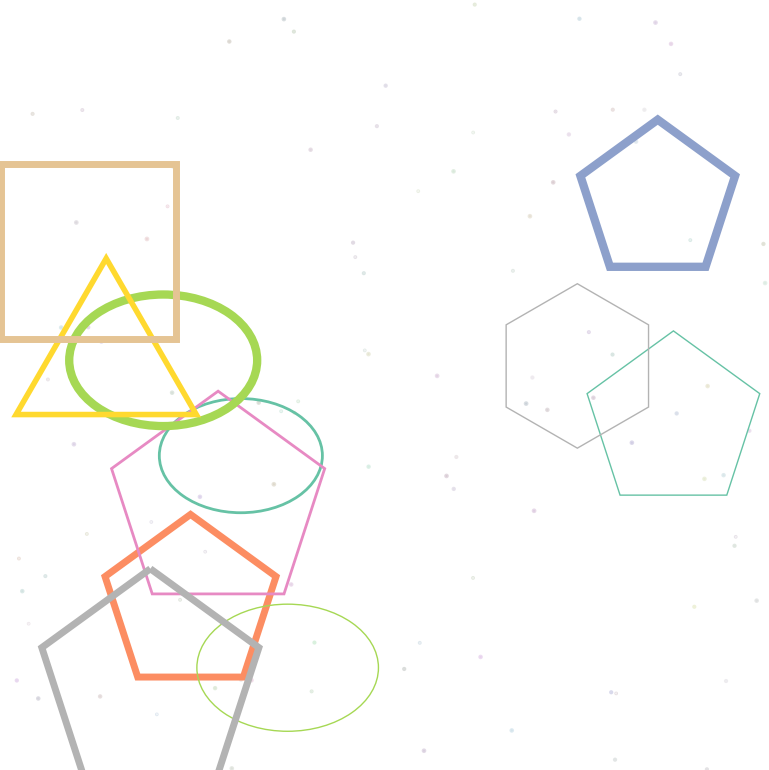[{"shape": "pentagon", "thickness": 0.5, "radius": 0.59, "center": [0.875, 0.452]}, {"shape": "oval", "thickness": 1, "radius": 0.53, "center": [0.313, 0.408]}, {"shape": "pentagon", "thickness": 2.5, "radius": 0.58, "center": [0.247, 0.215]}, {"shape": "pentagon", "thickness": 3, "radius": 0.53, "center": [0.854, 0.739]}, {"shape": "pentagon", "thickness": 1, "radius": 0.73, "center": [0.283, 0.346]}, {"shape": "oval", "thickness": 0.5, "radius": 0.59, "center": [0.374, 0.133]}, {"shape": "oval", "thickness": 3, "radius": 0.61, "center": [0.212, 0.532]}, {"shape": "triangle", "thickness": 2, "radius": 0.68, "center": [0.138, 0.529]}, {"shape": "square", "thickness": 2.5, "radius": 0.57, "center": [0.115, 0.673]}, {"shape": "pentagon", "thickness": 2.5, "radius": 0.74, "center": [0.195, 0.113]}, {"shape": "hexagon", "thickness": 0.5, "radius": 0.53, "center": [0.75, 0.525]}]